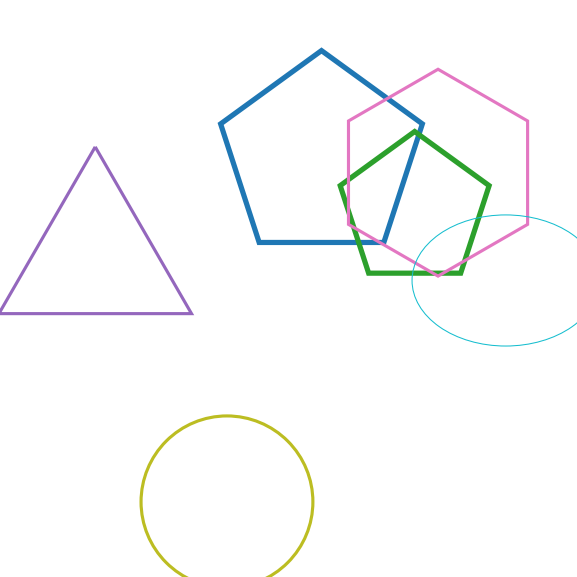[{"shape": "pentagon", "thickness": 2.5, "radius": 0.92, "center": [0.557, 0.728]}, {"shape": "pentagon", "thickness": 2.5, "radius": 0.68, "center": [0.718, 0.636]}, {"shape": "triangle", "thickness": 1.5, "radius": 0.96, "center": [0.165, 0.552]}, {"shape": "hexagon", "thickness": 1.5, "radius": 0.9, "center": [0.759, 0.7]}, {"shape": "circle", "thickness": 1.5, "radius": 0.74, "center": [0.393, 0.13]}, {"shape": "oval", "thickness": 0.5, "radius": 0.81, "center": [0.876, 0.513]}]